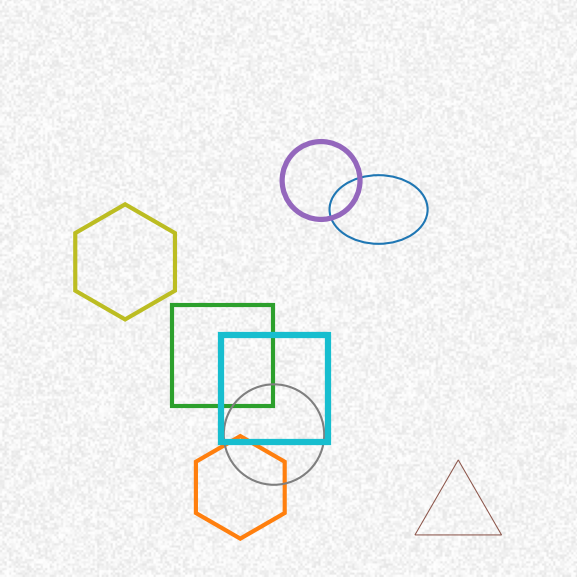[{"shape": "oval", "thickness": 1, "radius": 0.42, "center": [0.656, 0.636]}, {"shape": "hexagon", "thickness": 2, "radius": 0.44, "center": [0.416, 0.155]}, {"shape": "square", "thickness": 2, "radius": 0.44, "center": [0.385, 0.384]}, {"shape": "circle", "thickness": 2.5, "radius": 0.34, "center": [0.556, 0.687]}, {"shape": "triangle", "thickness": 0.5, "radius": 0.43, "center": [0.794, 0.116]}, {"shape": "circle", "thickness": 1, "radius": 0.43, "center": [0.474, 0.247]}, {"shape": "hexagon", "thickness": 2, "radius": 0.5, "center": [0.217, 0.546]}, {"shape": "square", "thickness": 3, "radius": 0.46, "center": [0.475, 0.327]}]